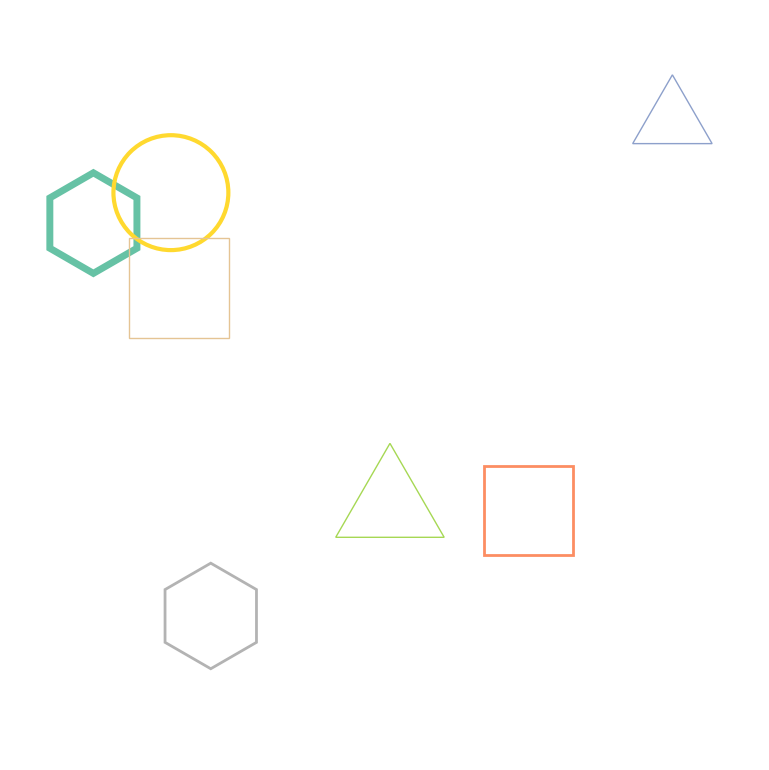[{"shape": "hexagon", "thickness": 2.5, "radius": 0.33, "center": [0.121, 0.71]}, {"shape": "square", "thickness": 1, "radius": 0.29, "center": [0.687, 0.337]}, {"shape": "triangle", "thickness": 0.5, "radius": 0.3, "center": [0.873, 0.843]}, {"shape": "triangle", "thickness": 0.5, "radius": 0.41, "center": [0.506, 0.343]}, {"shape": "circle", "thickness": 1.5, "radius": 0.37, "center": [0.222, 0.75]}, {"shape": "square", "thickness": 0.5, "radius": 0.33, "center": [0.233, 0.626]}, {"shape": "hexagon", "thickness": 1, "radius": 0.34, "center": [0.274, 0.2]}]